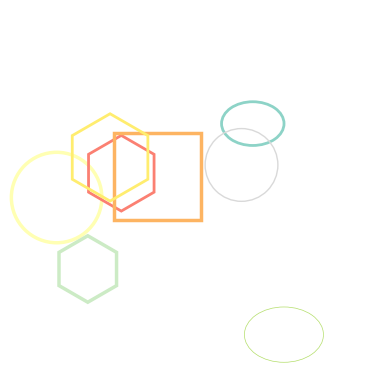[{"shape": "oval", "thickness": 2, "radius": 0.41, "center": [0.657, 0.679]}, {"shape": "circle", "thickness": 2.5, "radius": 0.59, "center": [0.147, 0.487]}, {"shape": "hexagon", "thickness": 2, "radius": 0.49, "center": [0.315, 0.55]}, {"shape": "square", "thickness": 2.5, "radius": 0.57, "center": [0.409, 0.541]}, {"shape": "oval", "thickness": 0.5, "radius": 0.51, "center": [0.737, 0.131]}, {"shape": "circle", "thickness": 1, "radius": 0.47, "center": [0.627, 0.572]}, {"shape": "hexagon", "thickness": 2.5, "radius": 0.43, "center": [0.228, 0.301]}, {"shape": "hexagon", "thickness": 2, "radius": 0.57, "center": [0.286, 0.591]}]